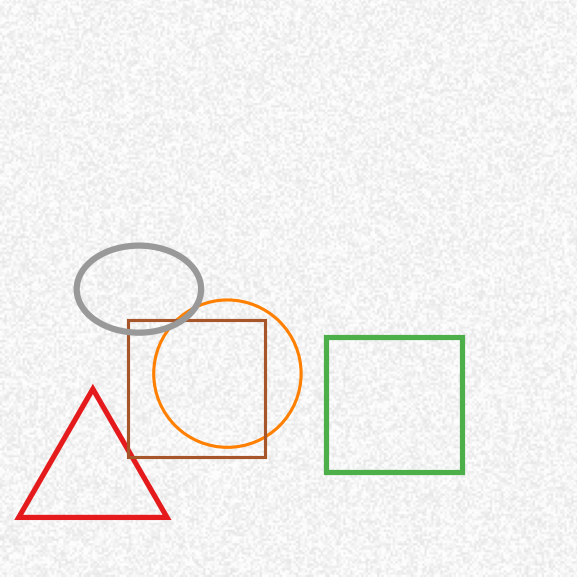[{"shape": "triangle", "thickness": 2.5, "radius": 0.74, "center": [0.161, 0.177]}, {"shape": "square", "thickness": 2.5, "radius": 0.59, "center": [0.682, 0.298]}, {"shape": "circle", "thickness": 1.5, "radius": 0.64, "center": [0.394, 0.352]}, {"shape": "square", "thickness": 1.5, "radius": 0.59, "center": [0.34, 0.326]}, {"shape": "oval", "thickness": 3, "radius": 0.54, "center": [0.241, 0.498]}]